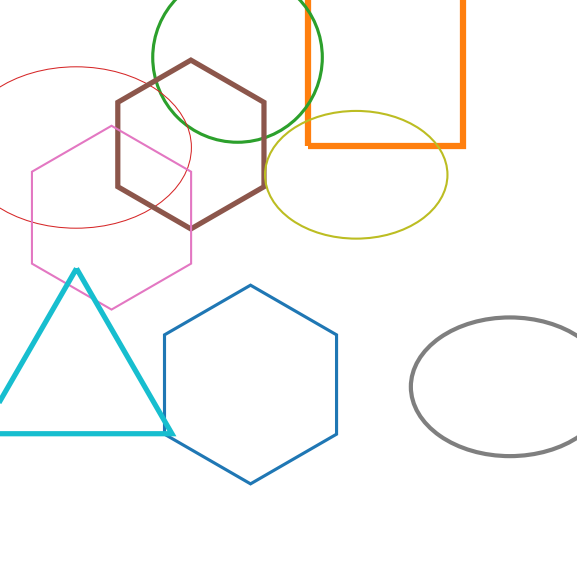[{"shape": "hexagon", "thickness": 1.5, "radius": 0.86, "center": [0.434, 0.333]}, {"shape": "square", "thickness": 3, "radius": 0.67, "center": [0.667, 0.88]}, {"shape": "circle", "thickness": 1.5, "radius": 0.73, "center": [0.411, 0.9]}, {"shape": "oval", "thickness": 0.5, "radius": 1.0, "center": [0.132, 0.744]}, {"shape": "hexagon", "thickness": 2.5, "radius": 0.73, "center": [0.331, 0.749]}, {"shape": "hexagon", "thickness": 1, "radius": 0.8, "center": [0.193, 0.622]}, {"shape": "oval", "thickness": 2, "radius": 0.86, "center": [0.883, 0.329]}, {"shape": "oval", "thickness": 1, "radius": 0.79, "center": [0.617, 0.696]}, {"shape": "triangle", "thickness": 2.5, "radius": 0.95, "center": [0.132, 0.343]}]